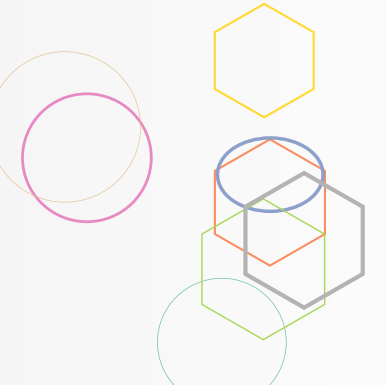[{"shape": "circle", "thickness": 0.5, "radius": 0.83, "center": [0.573, 0.111]}, {"shape": "hexagon", "thickness": 1.5, "radius": 0.82, "center": [0.697, 0.474]}, {"shape": "oval", "thickness": 2.5, "radius": 0.68, "center": [0.697, 0.546]}, {"shape": "circle", "thickness": 2, "radius": 0.83, "center": [0.224, 0.59]}, {"shape": "hexagon", "thickness": 1, "radius": 0.91, "center": [0.679, 0.301]}, {"shape": "hexagon", "thickness": 1.5, "radius": 0.74, "center": [0.682, 0.843]}, {"shape": "circle", "thickness": 0.5, "radius": 0.98, "center": [0.167, 0.67]}, {"shape": "hexagon", "thickness": 3, "radius": 0.87, "center": [0.785, 0.376]}]